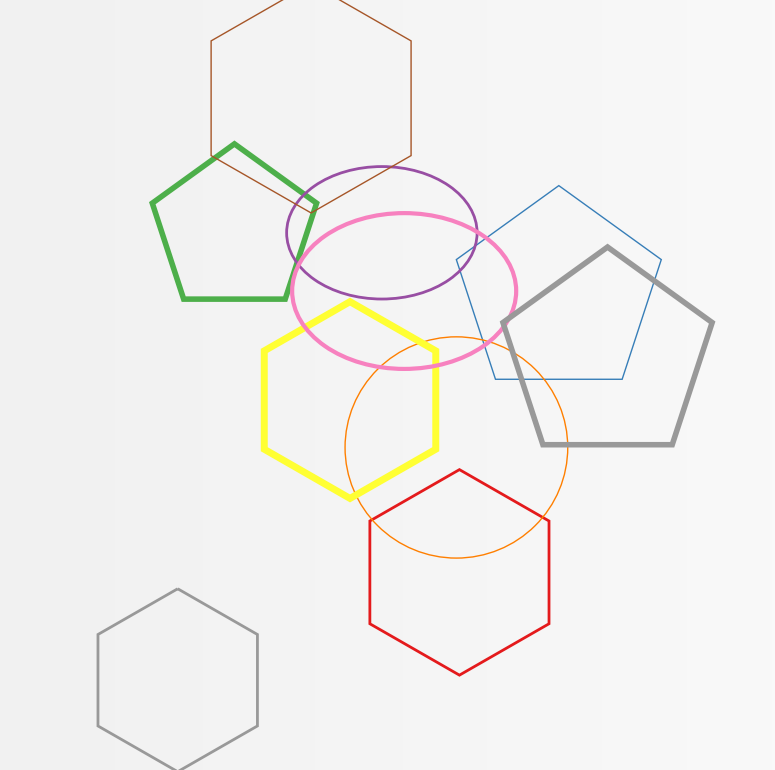[{"shape": "hexagon", "thickness": 1, "radius": 0.67, "center": [0.593, 0.257]}, {"shape": "pentagon", "thickness": 0.5, "radius": 0.7, "center": [0.721, 0.62]}, {"shape": "pentagon", "thickness": 2, "radius": 0.56, "center": [0.303, 0.702]}, {"shape": "oval", "thickness": 1, "radius": 0.61, "center": [0.493, 0.698]}, {"shape": "circle", "thickness": 0.5, "radius": 0.72, "center": [0.589, 0.419]}, {"shape": "hexagon", "thickness": 2.5, "radius": 0.64, "center": [0.452, 0.48]}, {"shape": "hexagon", "thickness": 0.5, "radius": 0.74, "center": [0.401, 0.872]}, {"shape": "oval", "thickness": 1.5, "radius": 0.72, "center": [0.522, 0.622]}, {"shape": "hexagon", "thickness": 1, "radius": 0.59, "center": [0.229, 0.117]}, {"shape": "pentagon", "thickness": 2, "radius": 0.71, "center": [0.784, 0.537]}]